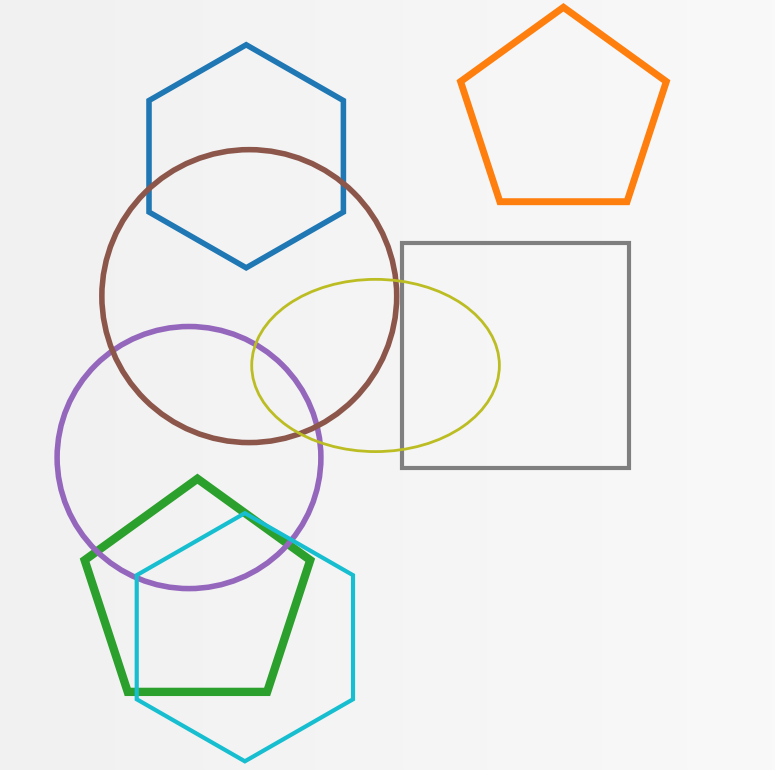[{"shape": "hexagon", "thickness": 2, "radius": 0.72, "center": [0.318, 0.797]}, {"shape": "pentagon", "thickness": 2.5, "radius": 0.7, "center": [0.727, 0.851]}, {"shape": "pentagon", "thickness": 3, "radius": 0.77, "center": [0.255, 0.225]}, {"shape": "circle", "thickness": 2, "radius": 0.85, "center": [0.244, 0.406]}, {"shape": "circle", "thickness": 2, "radius": 0.95, "center": [0.322, 0.615]}, {"shape": "square", "thickness": 1.5, "radius": 0.73, "center": [0.665, 0.538]}, {"shape": "oval", "thickness": 1, "radius": 0.8, "center": [0.485, 0.525]}, {"shape": "hexagon", "thickness": 1.5, "radius": 0.81, "center": [0.316, 0.172]}]